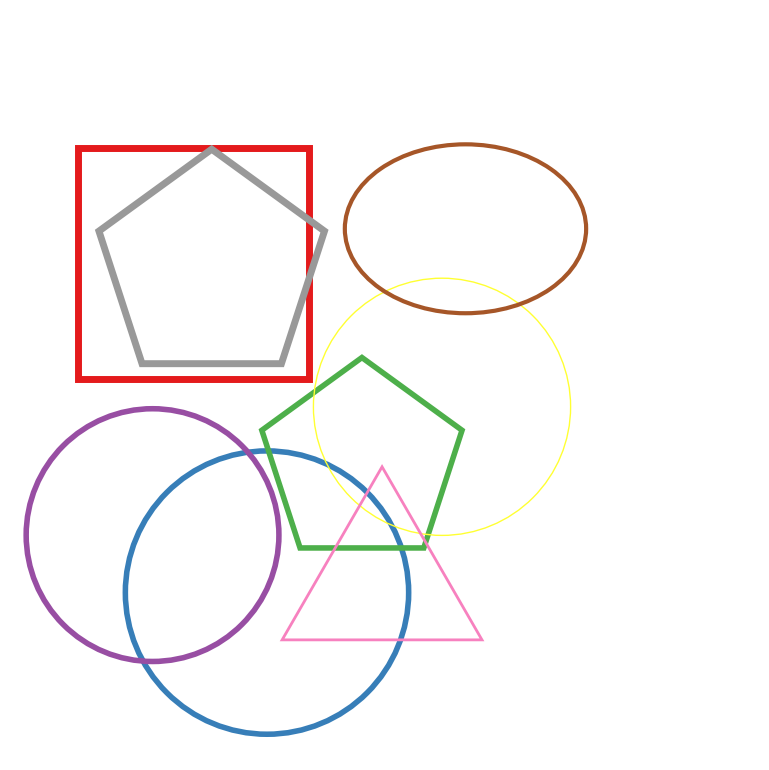[{"shape": "square", "thickness": 2.5, "radius": 0.75, "center": [0.252, 0.658]}, {"shape": "circle", "thickness": 2, "radius": 0.92, "center": [0.347, 0.23]}, {"shape": "pentagon", "thickness": 2, "radius": 0.68, "center": [0.47, 0.399]}, {"shape": "circle", "thickness": 2, "radius": 0.82, "center": [0.198, 0.305]}, {"shape": "circle", "thickness": 0.5, "radius": 0.84, "center": [0.574, 0.472]}, {"shape": "oval", "thickness": 1.5, "radius": 0.78, "center": [0.605, 0.703]}, {"shape": "triangle", "thickness": 1, "radius": 0.75, "center": [0.496, 0.244]}, {"shape": "pentagon", "thickness": 2.5, "radius": 0.77, "center": [0.275, 0.652]}]